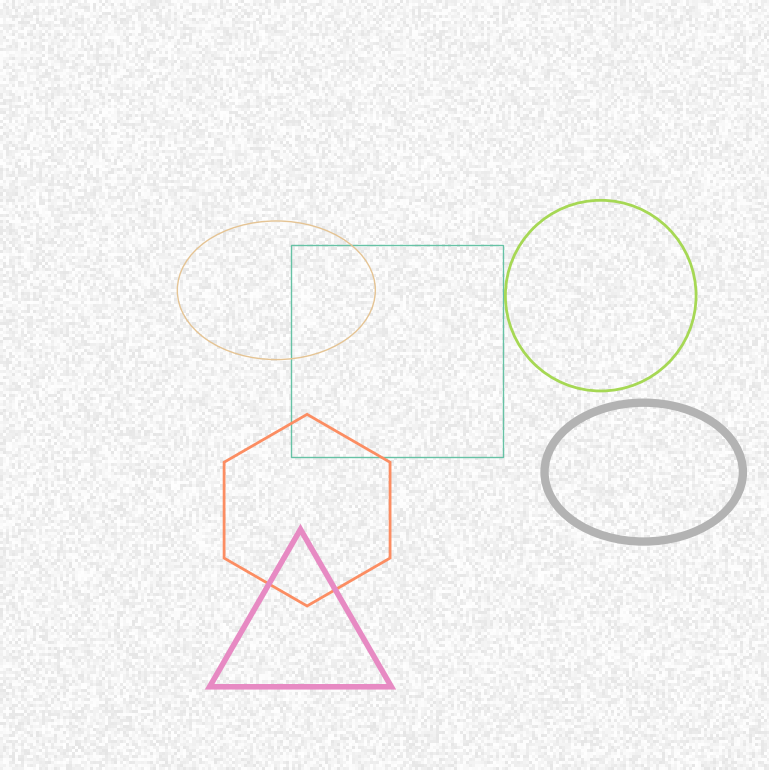[{"shape": "square", "thickness": 0.5, "radius": 0.69, "center": [0.515, 0.544]}, {"shape": "hexagon", "thickness": 1, "radius": 0.62, "center": [0.399, 0.337]}, {"shape": "triangle", "thickness": 2, "radius": 0.68, "center": [0.39, 0.176]}, {"shape": "circle", "thickness": 1, "radius": 0.62, "center": [0.78, 0.616]}, {"shape": "oval", "thickness": 0.5, "radius": 0.64, "center": [0.359, 0.623]}, {"shape": "oval", "thickness": 3, "radius": 0.64, "center": [0.836, 0.387]}]